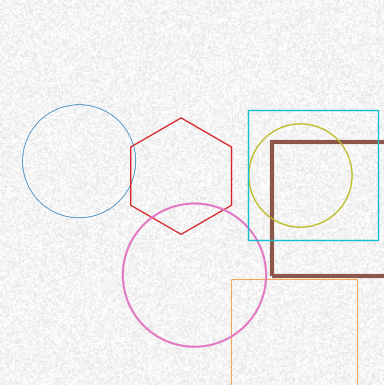[{"shape": "circle", "thickness": 0.5, "radius": 0.73, "center": [0.206, 0.581]}, {"shape": "square", "thickness": 0.5, "radius": 0.82, "center": [0.764, 0.112]}, {"shape": "hexagon", "thickness": 1, "radius": 0.76, "center": [0.47, 0.543]}, {"shape": "square", "thickness": 3, "radius": 0.87, "center": [0.881, 0.457]}, {"shape": "circle", "thickness": 1.5, "radius": 0.93, "center": [0.505, 0.285]}, {"shape": "circle", "thickness": 1, "radius": 0.67, "center": [0.78, 0.544]}, {"shape": "square", "thickness": 1, "radius": 0.85, "center": [0.812, 0.545]}]